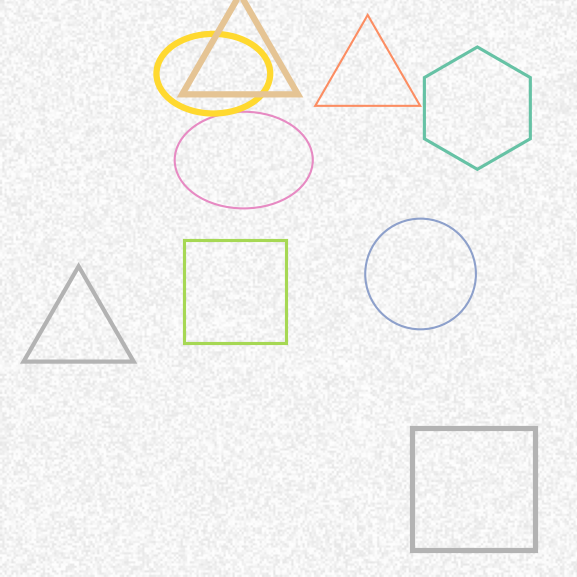[{"shape": "hexagon", "thickness": 1.5, "radius": 0.53, "center": [0.827, 0.812]}, {"shape": "triangle", "thickness": 1, "radius": 0.52, "center": [0.637, 0.868]}, {"shape": "circle", "thickness": 1, "radius": 0.48, "center": [0.728, 0.525]}, {"shape": "oval", "thickness": 1, "radius": 0.6, "center": [0.422, 0.722]}, {"shape": "square", "thickness": 1.5, "radius": 0.44, "center": [0.407, 0.494]}, {"shape": "oval", "thickness": 3, "radius": 0.49, "center": [0.369, 0.872]}, {"shape": "triangle", "thickness": 3, "radius": 0.58, "center": [0.416, 0.894]}, {"shape": "triangle", "thickness": 2, "radius": 0.55, "center": [0.136, 0.428]}, {"shape": "square", "thickness": 2.5, "radius": 0.53, "center": [0.82, 0.153]}]